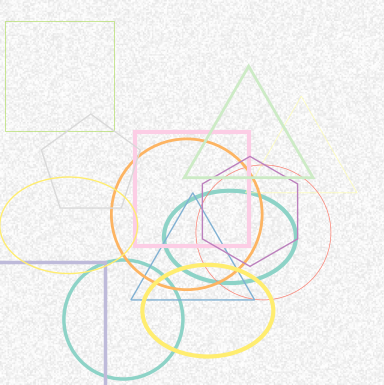[{"shape": "circle", "thickness": 2.5, "radius": 0.77, "center": [0.321, 0.17]}, {"shape": "oval", "thickness": 3, "radius": 0.86, "center": [0.597, 0.385]}, {"shape": "triangle", "thickness": 0.5, "radius": 0.84, "center": [0.783, 0.583]}, {"shape": "square", "thickness": 2.5, "radius": 0.86, "center": [0.102, 0.148]}, {"shape": "circle", "thickness": 0.5, "radius": 0.88, "center": [0.684, 0.396]}, {"shape": "triangle", "thickness": 1, "radius": 0.93, "center": [0.501, 0.314]}, {"shape": "circle", "thickness": 2, "radius": 0.98, "center": [0.485, 0.443]}, {"shape": "square", "thickness": 0.5, "radius": 0.71, "center": [0.155, 0.802]}, {"shape": "square", "thickness": 3, "radius": 0.74, "center": [0.499, 0.509]}, {"shape": "pentagon", "thickness": 1, "radius": 0.68, "center": [0.236, 0.569]}, {"shape": "hexagon", "thickness": 1, "radius": 0.71, "center": [0.649, 0.451]}, {"shape": "triangle", "thickness": 2, "radius": 0.97, "center": [0.646, 0.635]}, {"shape": "oval", "thickness": 3, "radius": 0.85, "center": [0.54, 0.193]}, {"shape": "oval", "thickness": 1, "radius": 0.9, "center": [0.178, 0.415]}]